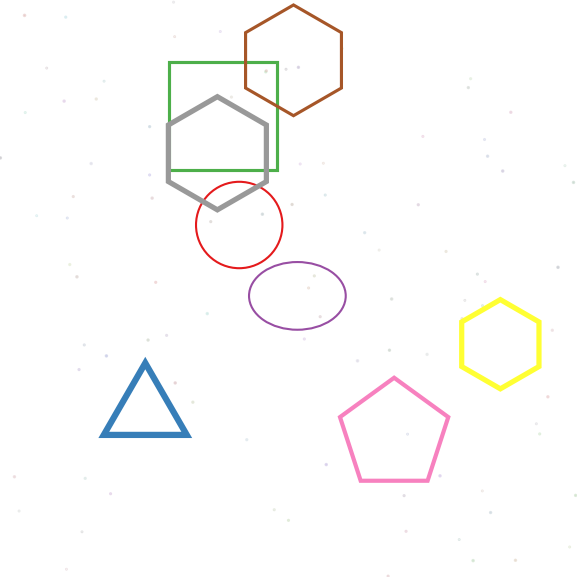[{"shape": "circle", "thickness": 1, "radius": 0.37, "center": [0.414, 0.61]}, {"shape": "triangle", "thickness": 3, "radius": 0.41, "center": [0.252, 0.288]}, {"shape": "square", "thickness": 1.5, "radius": 0.47, "center": [0.386, 0.798]}, {"shape": "oval", "thickness": 1, "radius": 0.42, "center": [0.515, 0.487]}, {"shape": "hexagon", "thickness": 2.5, "radius": 0.39, "center": [0.866, 0.403]}, {"shape": "hexagon", "thickness": 1.5, "radius": 0.48, "center": [0.508, 0.895]}, {"shape": "pentagon", "thickness": 2, "radius": 0.49, "center": [0.682, 0.246]}, {"shape": "hexagon", "thickness": 2.5, "radius": 0.49, "center": [0.376, 0.734]}]